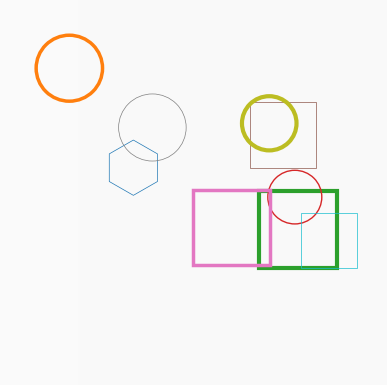[{"shape": "hexagon", "thickness": 0.5, "radius": 0.36, "center": [0.344, 0.564]}, {"shape": "circle", "thickness": 2.5, "radius": 0.43, "center": [0.179, 0.823]}, {"shape": "square", "thickness": 3, "radius": 0.5, "center": [0.769, 0.405]}, {"shape": "circle", "thickness": 1, "radius": 0.35, "center": [0.761, 0.488]}, {"shape": "square", "thickness": 0.5, "radius": 0.43, "center": [0.731, 0.648]}, {"shape": "square", "thickness": 2.5, "radius": 0.49, "center": [0.597, 0.409]}, {"shape": "circle", "thickness": 0.5, "radius": 0.44, "center": [0.393, 0.669]}, {"shape": "circle", "thickness": 3, "radius": 0.35, "center": [0.695, 0.68]}, {"shape": "square", "thickness": 0.5, "radius": 0.36, "center": [0.849, 0.376]}]